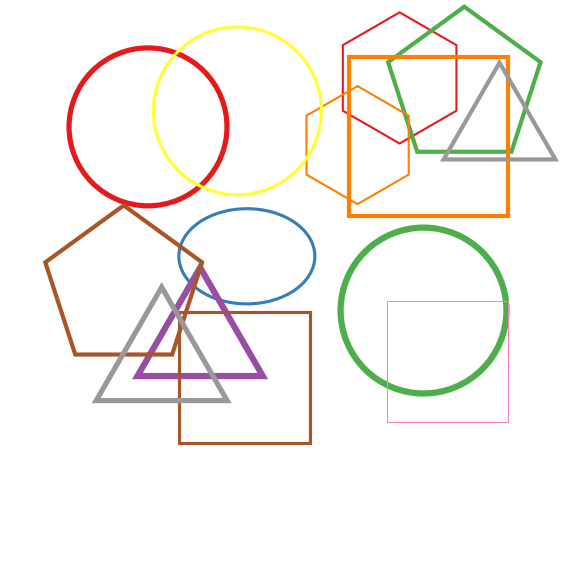[{"shape": "hexagon", "thickness": 1, "radius": 0.57, "center": [0.692, 0.864]}, {"shape": "circle", "thickness": 2.5, "radius": 0.68, "center": [0.256, 0.779]}, {"shape": "oval", "thickness": 1.5, "radius": 0.59, "center": [0.427, 0.555]}, {"shape": "circle", "thickness": 3, "radius": 0.72, "center": [0.733, 0.461]}, {"shape": "pentagon", "thickness": 2, "radius": 0.69, "center": [0.804, 0.849]}, {"shape": "triangle", "thickness": 3, "radius": 0.63, "center": [0.347, 0.411]}, {"shape": "square", "thickness": 2, "radius": 0.69, "center": [0.741, 0.763]}, {"shape": "hexagon", "thickness": 1, "radius": 0.51, "center": [0.619, 0.748]}, {"shape": "circle", "thickness": 1.5, "radius": 0.73, "center": [0.411, 0.807]}, {"shape": "pentagon", "thickness": 2, "radius": 0.71, "center": [0.214, 0.501]}, {"shape": "square", "thickness": 1.5, "radius": 0.57, "center": [0.424, 0.345]}, {"shape": "square", "thickness": 0.5, "radius": 0.52, "center": [0.775, 0.373]}, {"shape": "triangle", "thickness": 2, "radius": 0.56, "center": [0.865, 0.779]}, {"shape": "triangle", "thickness": 2.5, "radius": 0.65, "center": [0.28, 0.371]}]